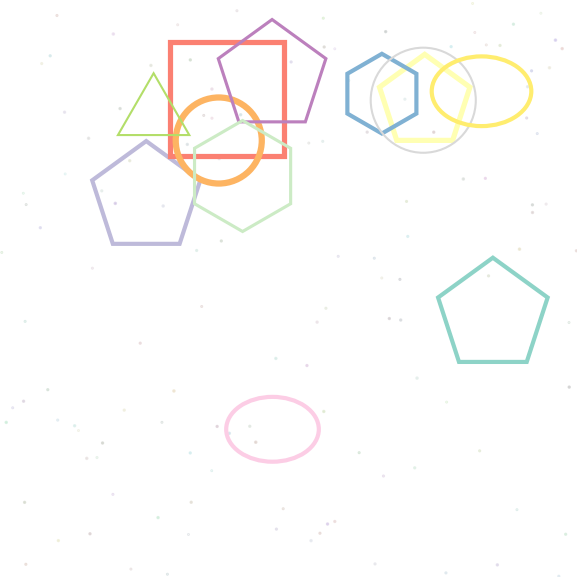[{"shape": "pentagon", "thickness": 2, "radius": 0.5, "center": [0.853, 0.453]}, {"shape": "pentagon", "thickness": 2.5, "radius": 0.41, "center": [0.735, 0.823]}, {"shape": "pentagon", "thickness": 2, "radius": 0.49, "center": [0.253, 0.656]}, {"shape": "square", "thickness": 2.5, "radius": 0.49, "center": [0.394, 0.827]}, {"shape": "hexagon", "thickness": 2, "radius": 0.35, "center": [0.661, 0.837]}, {"shape": "circle", "thickness": 3, "radius": 0.37, "center": [0.379, 0.756]}, {"shape": "triangle", "thickness": 1, "radius": 0.36, "center": [0.266, 0.801]}, {"shape": "oval", "thickness": 2, "radius": 0.4, "center": [0.472, 0.256]}, {"shape": "circle", "thickness": 1, "radius": 0.45, "center": [0.733, 0.826]}, {"shape": "pentagon", "thickness": 1.5, "radius": 0.49, "center": [0.471, 0.867]}, {"shape": "hexagon", "thickness": 1.5, "radius": 0.48, "center": [0.42, 0.694]}, {"shape": "oval", "thickness": 2, "radius": 0.43, "center": [0.834, 0.841]}]